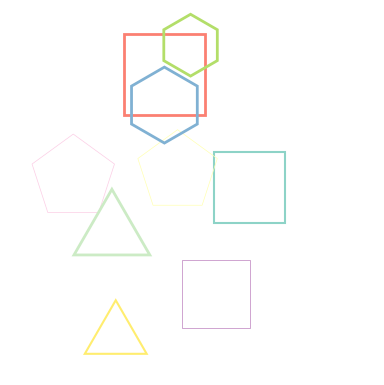[{"shape": "square", "thickness": 1.5, "radius": 0.46, "center": [0.649, 0.512]}, {"shape": "pentagon", "thickness": 0.5, "radius": 0.54, "center": [0.461, 0.555]}, {"shape": "square", "thickness": 2, "radius": 0.52, "center": [0.427, 0.806]}, {"shape": "hexagon", "thickness": 2, "radius": 0.49, "center": [0.427, 0.727]}, {"shape": "hexagon", "thickness": 2, "radius": 0.4, "center": [0.495, 0.883]}, {"shape": "pentagon", "thickness": 0.5, "radius": 0.56, "center": [0.19, 0.539]}, {"shape": "square", "thickness": 0.5, "radius": 0.44, "center": [0.56, 0.236]}, {"shape": "triangle", "thickness": 2, "radius": 0.57, "center": [0.291, 0.395]}, {"shape": "triangle", "thickness": 1.5, "radius": 0.46, "center": [0.301, 0.127]}]